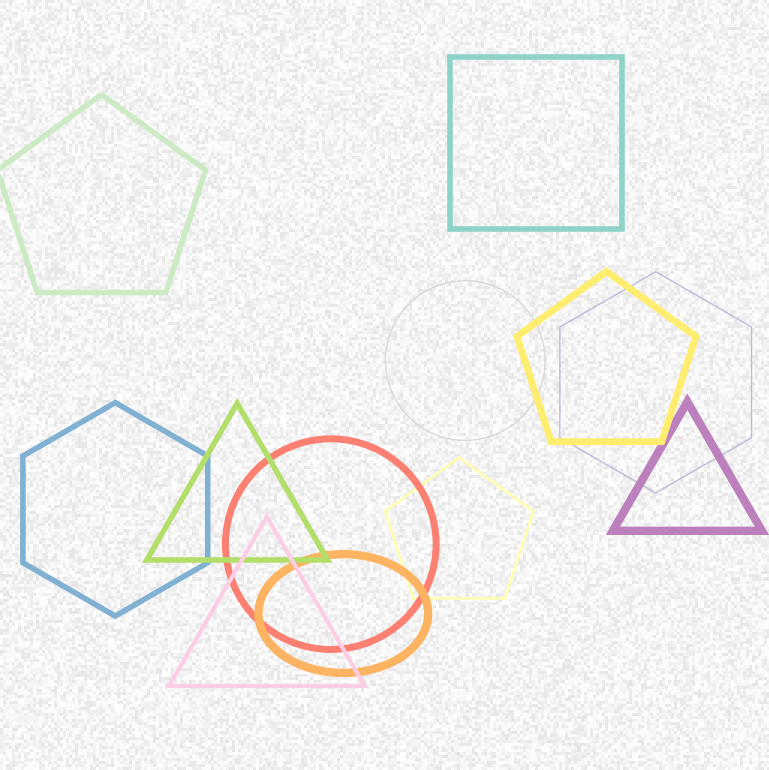[{"shape": "square", "thickness": 2, "radius": 0.56, "center": [0.696, 0.815]}, {"shape": "pentagon", "thickness": 1, "radius": 0.51, "center": [0.596, 0.305]}, {"shape": "hexagon", "thickness": 0.5, "radius": 0.72, "center": [0.852, 0.503]}, {"shape": "circle", "thickness": 2.5, "radius": 0.68, "center": [0.43, 0.293]}, {"shape": "hexagon", "thickness": 2, "radius": 0.69, "center": [0.15, 0.338]}, {"shape": "oval", "thickness": 3, "radius": 0.55, "center": [0.446, 0.203]}, {"shape": "triangle", "thickness": 2, "radius": 0.68, "center": [0.308, 0.341]}, {"shape": "triangle", "thickness": 1.5, "radius": 0.73, "center": [0.347, 0.182]}, {"shape": "circle", "thickness": 0.5, "radius": 0.52, "center": [0.604, 0.532]}, {"shape": "triangle", "thickness": 3, "radius": 0.56, "center": [0.893, 0.366]}, {"shape": "pentagon", "thickness": 2, "radius": 0.71, "center": [0.132, 0.735]}, {"shape": "pentagon", "thickness": 2.5, "radius": 0.61, "center": [0.788, 0.525]}]